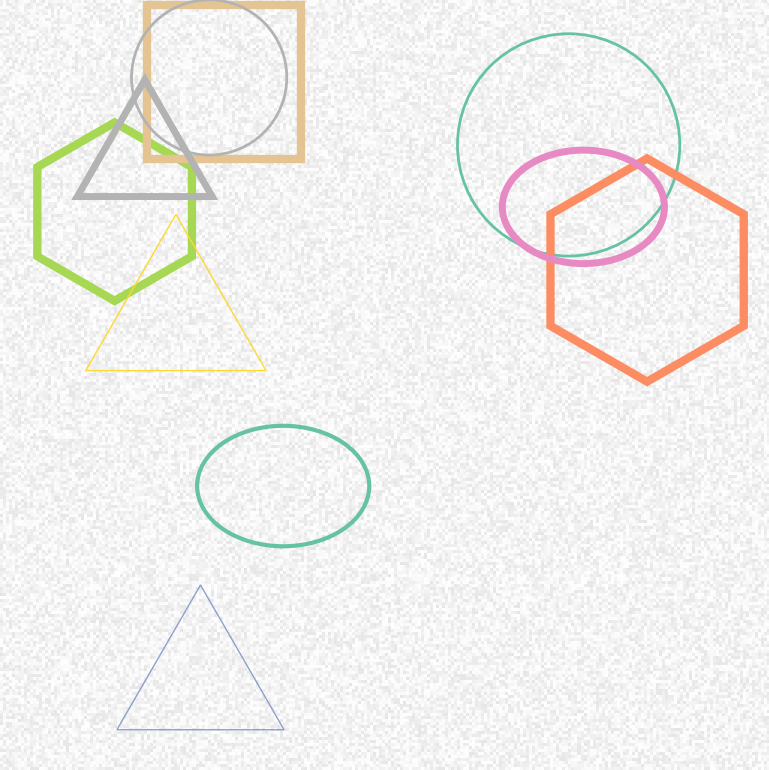[{"shape": "circle", "thickness": 1, "radius": 0.72, "center": [0.738, 0.812]}, {"shape": "oval", "thickness": 1.5, "radius": 0.56, "center": [0.368, 0.369]}, {"shape": "hexagon", "thickness": 3, "radius": 0.72, "center": [0.84, 0.649]}, {"shape": "triangle", "thickness": 0.5, "radius": 0.63, "center": [0.26, 0.115]}, {"shape": "oval", "thickness": 2.5, "radius": 0.53, "center": [0.758, 0.731]}, {"shape": "hexagon", "thickness": 3, "radius": 0.58, "center": [0.149, 0.725]}, {"shape": "triangle", "thickness": 0.5, "radius": 0.68, "center": [0.228, 0.586]}, {"shape": "square", "thickness": 3, "radius": 0.5, "center": [0.291, 0.893]}, {"shape": "circle", "thickness": 1, "radius": 0.5, "center": [0.272, 0.899]}, {"shape": "triangle", "thickness": 2.5, "radius": 0.51, "center": [0.188, 0.795]}]